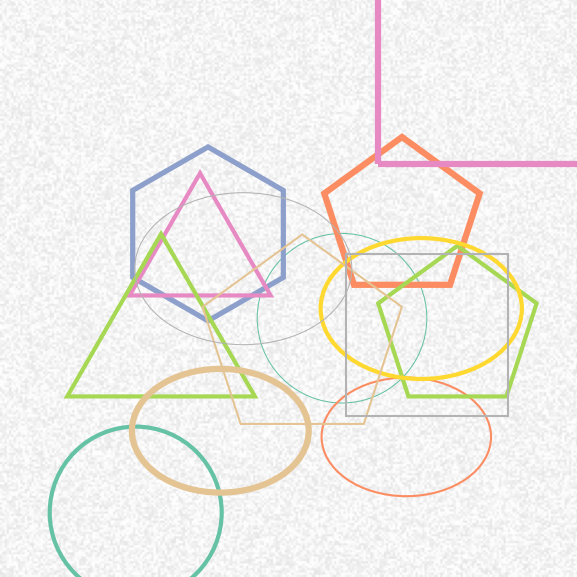[{"shape": "circle", "thickness": 0.5, "radius": 0.73, "center": [0.592, 0.448]}, {"shape": "circle", "thickness": 2, "radius": 0.74, "center": [0.235, 0.111]}, {"shape": "pentagon", "thickness": 3, "radius": 0.71, "center": [0.696, 0.62]}, {"shape": "oval", "thickness": 1, "radius": 0.73, "center": [0.704, 0.243]}, {"shape": "hexagon", "thickness": 2.5, "radius": 0.75, "center": [0.36, 0.594]}, {"shape": "square", "thickness": 3, "radius": 0.92, "center": [0.839, 0.899]}, {"shape": "triangle", "thickness": 2, "radius": 0.71, "center": [0.346, 0.558]}, {"shape": "triangle", "thickness": 2, "radius": 0.94, "center": [0.279, 0.406]}, {"shape": "pentagon", "thickness": 2, "radius": 0.72, "center": [0.792, 0.429]}, {"shape": "oval", "thickness": 2, "radius": 0.87, "center": [0.729, 0.465]}, {"shape": "oval", "thickness": 3, "radius": 0.77, "center": [0.381, 0.253]}, {"shape": "pentagon", "thickness": 1, "radius": 0.91, "center": [0.523, 0.412]}, {"shape": "square", "thickness": 1, "radius": 0.7, "center": [0.739, 0.419]}, {"shape": "oval", "thickness": 0.5, "radius": 0.94, "center": [0.421, 0.534]}]